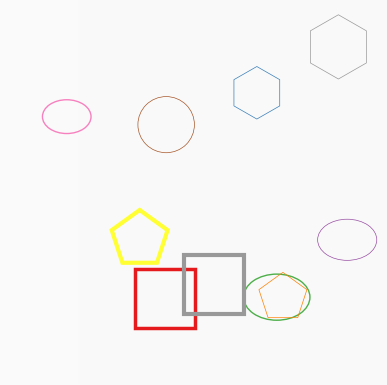[{"shape": "square", "thickness": 2.5, "radius": 0.39, "center": [0.426, 0.225]}, {"shape": "hexagon", "thickness": 0.5, "radius": 0.34, "center": [0.663, 0.759]}, {"shape": "oval", "thickness": 1, "radius": 0.43, "center": [0.714, 0.228]}, {"shape": "oval", "thickness": 0.5, "radius": 0.38, "center": [0.896, 0.377]}, {"shape": "pentagon", "thickness": 0.5, "radius": 0.33, "center": [0.73, 0.228]}, {"shape": "pentagon", "thickness": 3, "radius": 0.38, "center": [0.36, 0.379]}, {"shape": "circle", "thickness": 0.5, "radius": 0.36, "center": [0.429, 0.676]}, {"shape": "oval", "thickness": 1, "radius": 0.31, "center": [0.172, 0.697]}, {"shape": "hexagon", "thickness": 0.5, "radius": 0.42, "center": [0.873, 0.878]}, {"shape": "square", "thickness": 3, "radius": 0.38, "center": [0.552, 0.261]}]